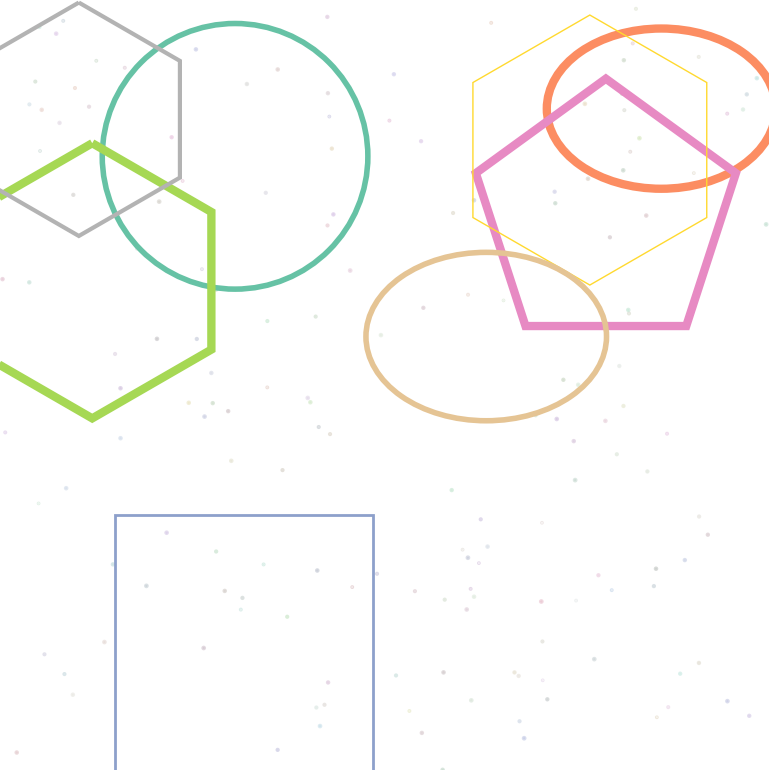[{"shape": "circle", "thickness": 2, "radius": 0.86, "center": [0.305, 0.797]}, {"shape": "oval", "thickness": 3, "radius": 0.74, "center": [0.859, 0.859]}, {"shape": "square", "thickness": 1, "radius": 0.84, "center": [0.317, 0.163]}, {"shape": "pentagon", "thickness": 3, "radius": 0.89, "center": [0.787, 0.72]}, {"shape": "hexagon", "thickness": 3, "radius": 0.89, "center": [0.12, 0.635]}, {"shape": "hexagon", "thickness": 0.5, "radius": 0.88, "center": [0.766, 0.805]}, {"shape": "oval", "thickness": 2, "radius": 0.78, "center": [0.631, 0.563]}, {"shape": "hexagon", "thickness": 1.5, "radius": 0.76, "center": [0.102, 0.845]}]